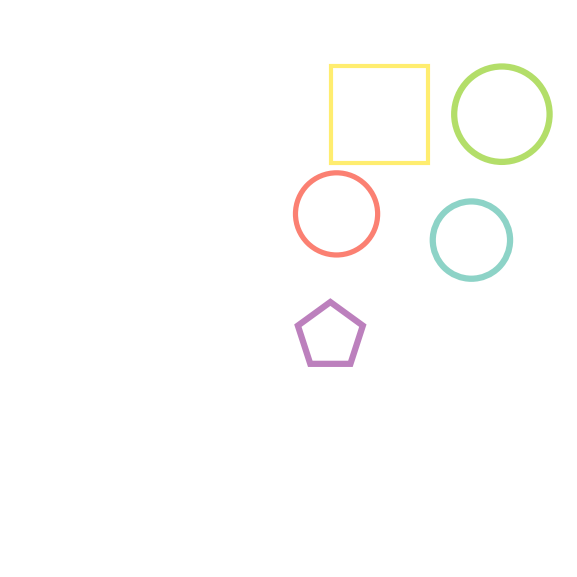[{"shape": "circle", "thickness": 3, "radius": 0.33, "center": [0.816, 0.583]}, {"shape": "circle", "thickness": 2.5, "radius": 0.36, "center": [0.583, 0.629]}, {"shape": "circle", "thickness": 3, "radius": 0.41, "center": [0.869, 0.801]}, {"shape": "pentagon", "thickness": 3, "radius": 0.3, "center": [0.572, 0.417]}, {"shape": "square", "thickness": 2, "radius": 0.42, "center": [0.657, 0.801]}]